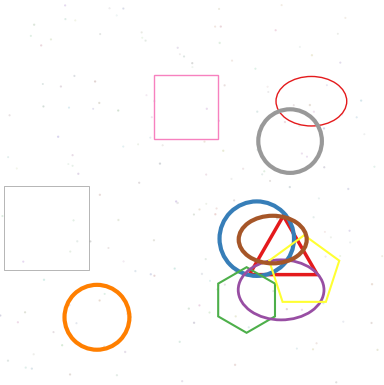[{"shape": "triangle", "thickness": 2.5, "radius": 0.51, "center": [0.736, 0.338]}, {"shape": "oval", "thickness": 1, "radius": 0.46, "center": [0.809, 0.737]}, {"shape": "circle", "thickness": 3, "radius": 0.48, "center": [0.667, 0.38]}, {"shape": "hexagon", "thickness": 1.5, "radius": 0.43, "center": [0.64, 0.221]}, {"shape": "oval", "thickness": 2, "radius": 0.56, "center": [0.73, 0.247]}, {"shape": "circle", "thickness": 3, "radius": 0.42, "center": [0.252, 0.176]}, {"shape": "pentagon", "thickness": 1.5, "radius": 0.48, "center": [0.79, 0.293]}, {"shape": "oval", "thickness": 3, "radius": 0.44, "center": [0.708, 0.378]}, {"shape": "square", "thickness": 1, "radius": 0.42, "center": [0.482, 0.722]}, {"shape": "square", "thickness": 0.5, "radius": 0.55, "center": [0.121, 0.407]}, {"shape": "circle", "thickness": 3, "radius": 0.41, "center": [0.753, 0.634]}]